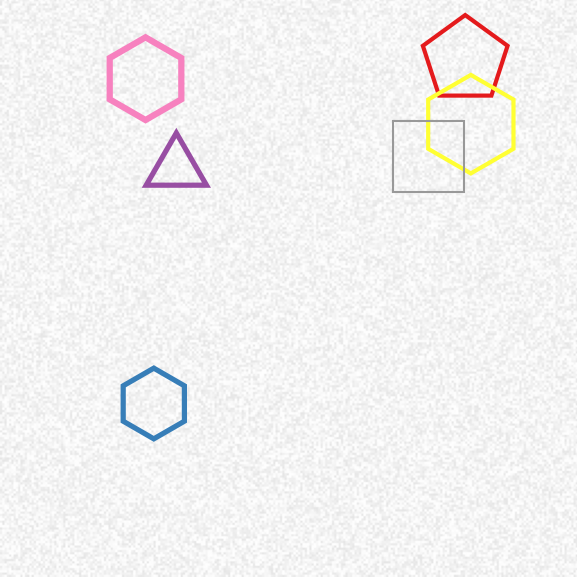[{"shape": "pentagon", "thickness": 2, "radius": 0.39, "center": [0.806, 0.896]}, {"shape": "hexagon", "thickness": 2.5, "radius": 0.31, "center": [0.266, 0.3]}, {"shape": "triangle", "thickness": 2.5, "radius": 0.3, "center": [0.305, 0.709]}, {"shape": "hexagon", "thickness": 2, "radius": 0.43, "center": [0.815, 0.784]}, {"shape": "hexagon", "thickness": 3, "radius": 0.36, "center": [0.252, 0.863]}, {"shape": "square", "thickness": 1, "radius": 0.31, "center": [0.742, 0.728]}]